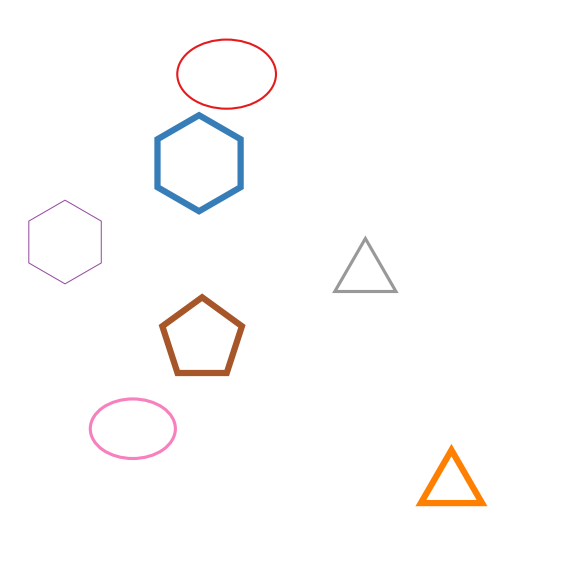[{"shape": "oval", "thickness": 1, "radius": 0.43, "center": [0.392, 0.871]}, {"shape": "hexagon", "thickness": 3, "radius": 0.42, "center": [0.345, 0.717]}, {"shape": "hexagon", "thickness": 0.5, "radius": 0.36, "center": [0.113, 0.58]}, {"shape": "triangle", "thickness": 3, "radius": 0.31, "center": [0.782, 0.159]}, {"shape": "pentagon", "thickness": 3, "radius": 0.36, "center": [0.35, 0.412]}, {"shape": "oval", "thickness": 1.5, "radius": 0.37, "center": [0.23, 0.257]}, {"shape": "triangle", "thickness": 1.5, "radius": 0.31, "center": [0.633, 0.525]}]